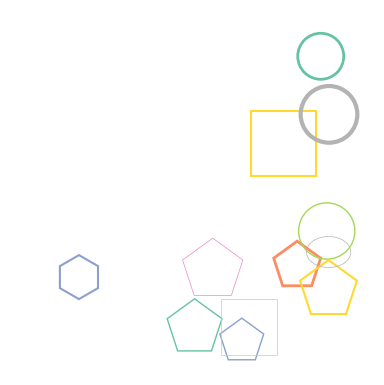[{"shape": "pentagon", "thickness": 1, "radius": 0.37, "center": [0.505, 0.149]}, {"shape": "circle", "thickness": 2, "radius": 0.3, "center": [0.833, 0.854]}, {"shape": "pentagon", "thickness": 2, "radius": 0.32, "center": [0.772, 0.31]}, {"shape": "hexagon", "thickness": 1.5, "radius": 0.29, "center": [0.205, 0.28]}, {"shape": "pentagon", "thickness": 1, "radius": 0.3, "center": [0.628, 0.114]}, {"shape": "pentagon", "thickness": 0.5, "radius": 0.41, "center": [0.553, 0.299]}, {"shape": "circle", "thickness": 1, "radius": 0.37, "center": [0.849, 0.4]}, {"shape": "pentagon", "thickness": 1.5, "radius": 0.39, "center": [0.853, 0.247]}, {"shape": "square", "thickness": 1.5, "radius": 0.42, "center": [0.737, 0.628]}, {"shape": "square", "thickness": 0.5, "radius": 0.37, "center": [0.647, 0.15]}, {"shape": "circle", "thickness": 3, "radius": 0.37, "center": [0.855, 0.703]}, {"shape": "oval", "thickness": 0.5, "radius": 0.29, "center": [0.854, 0.345]}]